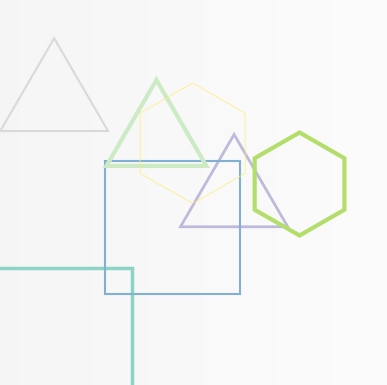[{"shape": "square", "thickness": 2.5, "radius": 0.93, "center": [0.155, 0.116]}, {"shape": "triangle", "thickness": 2, "radius": 0.8, "center": [0.604, 0.491]}, {"shape": "square", "thickness": 1.5, "radius": 0.87, "center": [0.445, 0.41]}, {"shape": "hexagon", "thickness": 3, "radius": 0.67, "center": [0.773, 0.522]}, {"shape": "triangle", "thickness": 1.5, "radius": 0.8, "center": [0.14, 0.74]}, {"shape": "triangle", "thickness": 3, "radius": 0.74, "center": [0.404, 0.643]}, {"shape": "hexagon", "thickness": 0.5, "radius": 0.78, "center": [0.497, 0.628]}]